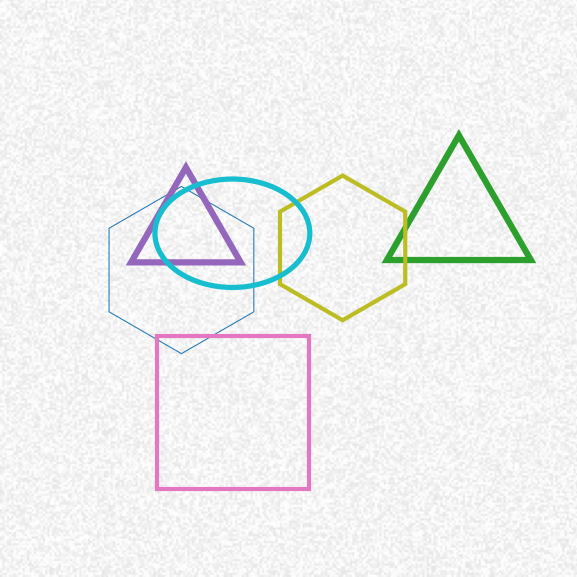[{"shape": "hexagon", "thickness": 0.5, "radius": 0.72, "center": [0.314, 0.532]}, {"shape": "triangle", "thickness": 3, "radius": 0.72, "center": [0.795, 0.621]}, {"shape": "triangle", "thickness": 3, "radius": 0.55, "center": [0.322, 0.6]}, {"shape": "square", "thickness": 2, "radius": 0.66, "center": [0.403, 0.285]}, {"shape": "hexagon", "thickness": 2, "radius": 0.63, "center": [0.593, 0.57]}, {"shape": "oval", "thickness": 2.5, "radius": 0.67, "center": [0.402, 0.595]}]